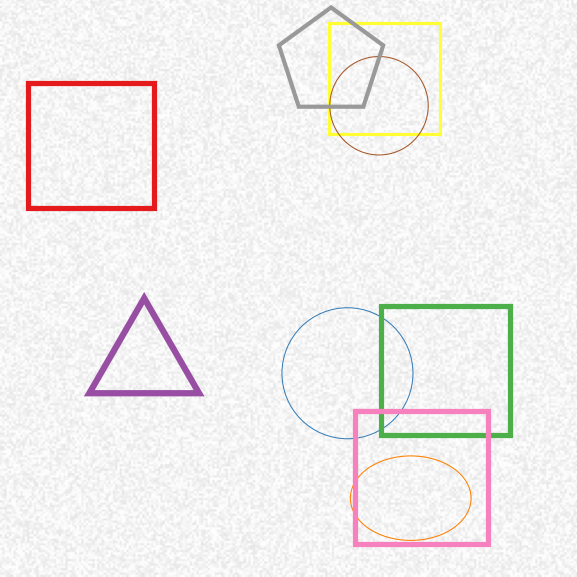[{"shape": "square", "thickness": 2.5, "radius": 0.54, "center": [0.158, 0.747]}, {"shape": "circle", "thickness": 0.5, "radius": 0.57, "center": [0.602, 0.353]}, {"shape": "square", "thickness": 2.5, "radius": 0.56, "center": [0.771, 0.357]}, {"shape": "triangle", "thickness": 3, "radius": 0.55, "center": [0.25, 0.373]}, {"shape": "oval", "thickness": 0.5, "radius": 0.52, "center": [0.711, 0.137]}, {"shape": "square", "thickness": 1.5, "radius": 0.48, "center": [0.666, 0.863]}, {"shape": "circle", "thickness": 0.5, "radius": 0.43, "center": [0.656, 0.816]}, {"shape": "square", "thickness": 2.5, "radius": 0.57, "center": [0.73, 0.172]}, {"shape": "pentagon", "thickness": 2, "radius": 0.48, "center": [0.573, 0.891]}]